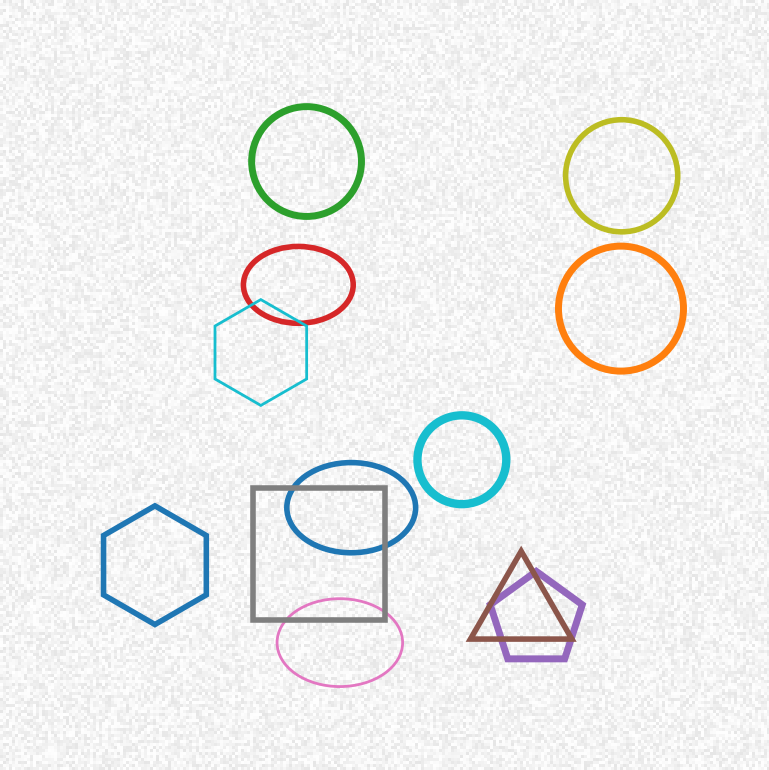[{"shape": "hexagon", "thickness": 2, "radius": 0.39, "center": [0.201, 0.266]}, {"shape": "oval", "thickness": 2, "radius": 0.42, "center": [0.456, 0.341]}, {"shape": "circle", "thickness": 2.5, "radius": 0.41, "center": [0.806, 0.599]}, {"shape": "circle", "thickness": 2.5, "radius": 0.36, "center": [0.398, 0.79]}, {"shape": "oval", "thickness": 2, "radius": 0.36, "center": [0.387, 0.63]}, {"shape": "pentagon", "thickness": 2.5, "radius": 0.31, "center": [0.696, 0.195]}, {"shape": "triangle", "thickness": 2, "radius": 0.38, "center": [0.677, 0.208]}, {"shape": "oval", "thickness": 1, "radius": 0.41, "center": [0.441, 0.165]}, {"shape": "square", "thickness": 2, "radius": 0.43, "center": [0.415, 0.28]}, {"shape": "circle", "thickness": 2, "radius": 0.36, "center": [0.807, 0.772]}, {"shape": "hexagon", "thickness": 1, "radius": 0.34, "center": [0.339, 0.542]}, {"shape": "circle", "thickness": 3, "radius": 0.29, "center": [0.6, 0.403]}]